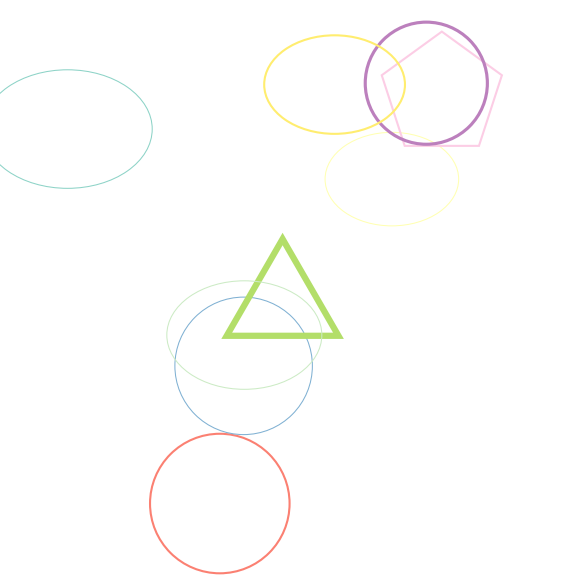[{"shape": "oval", "thickness": 0.5, "radius": 0.73, "center": [0.117, 0.776]}, {"shape": "oval", "thickness": 0.5, "radius": 0.58, "center": [0.679, 0.689]}, {"shape": "circle", "thickness": 1, "radius": 0.6, "center": [0.381, 0.127]}, {"shape": "circle", "thickness": 0.5, "radius": 0.6, "center": [0.422, 0.366]}, {"shape": "triangle", "thickness": 3, "radius": 0.56, "center": [0.489, 0.474]}, {"shape": "pentagon", "thickness": 1, "radius": 0.55, "center": [0.765, 0.835]}, {"shape": "circle", "thickness": 1.5, "radius": 0.53, "center": [0.738, 0.855]}, {"shape": "oval", "thickness": 0.5, "radius": 0.67, "center": [0.423, 0.419]}, {"shape": "oval", "thickness": 1, "radius": 0.61, "center": [0.579, 0.853]}]